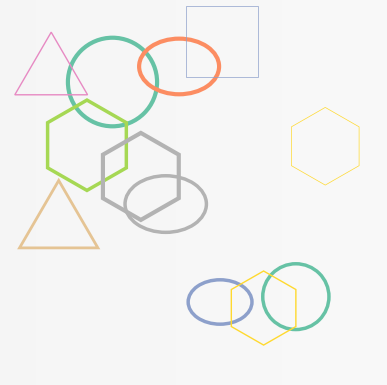[{"shape": "circle", "thickness": 2.5, "radius": 0.43, "center": [0.763, 0.229]}, {"shape": "circle", "thickness": 3, "radius": 0.58, "center": [0.29, 0.787]}, {"shape": "oval", "thickness": 3, "radius": 0.52, "center": [0.462, 0.827]}, {"shape": "oval", "thickness": 2.5, "radius": 0.41, "center": [0.568, 0.216]}, {"shape": "square", "thickness": 0.5, "radius": 0.46, "center": [0.573, 0.892]}, {"shape": "triangle", "thickness": 1, "radius": 0.54, "center": [0.132, 0.808]}, {"shape": "hexagon", "thickness": 2.5, "radius": 0.59, "center": [0.224, 0.623]}, {"shape": "hexagon", "thickness": 1, "radius": 0.48, "center": [0.68, 0.2]}, {"shape": "hexagon", "thickness": 0.5, "radius": 0.5, "center": [0.839, 0.62]}, {"shape": "triangle", "thickness": 2, "radius": 0.58, "center": [0.152, 0.415]}, {"shape": "hexagon", "thickness": 3, "radius": 0.56, "center": [0.363, 0.542]}, {"shape": "oval", "thickness": 2.5, "radius": 0.53, "center": [0.428, 0.47]}]